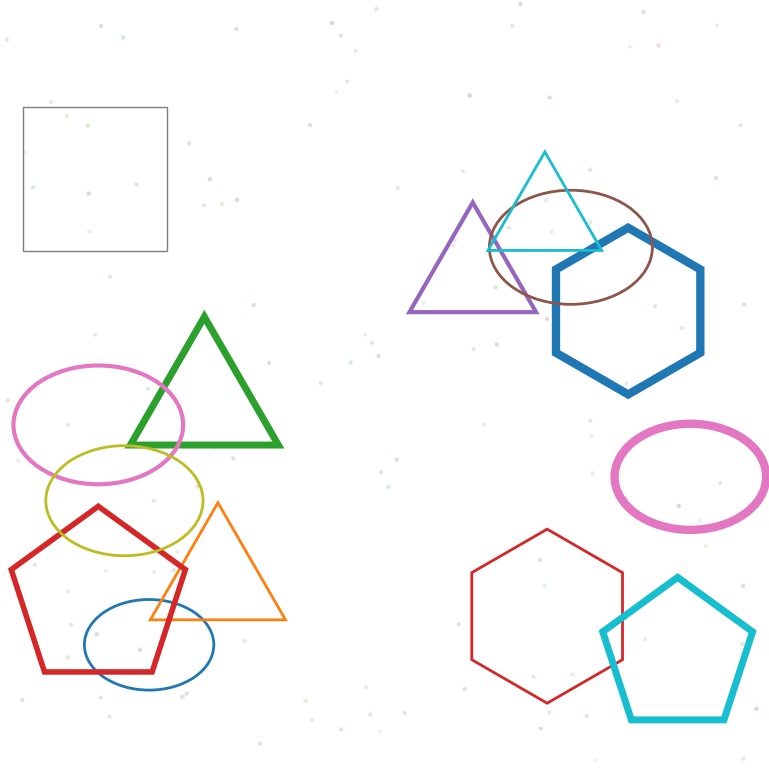[{"shape": "oval", "thickness": 1, "radius": 0.42, "center": [0.194, 0.163]}, {"shape": "hexagon", "thickness": 3, "radius": 0.54, "center": [0.816, 0.596]}, {"shape": "triangle", "thickness": 1, "radius": 0.51, "center": [0.283, 0.246]}, {"shape": "triangle", "thickness": 2.5, "radius": 0.55, "center": [0.265, 0.478]}, {"shape": "hexagon", "thickness": 1, "radius": 0.57, "center": [0.711, 0.2]}, {"shape": "pentagon", "thickness": 2, "radius": 0.59, "center": [0.128, 0.224]}, {"shape": "triangle", "thickness": 1.5, "radius": 0.47, "center": [0.614, 0.642]}, {"shape": "oval", "thickness": 1, "radius": 0.53, "center": [0.741, 0.679]}, {"shape": "oval", "thickness": 1.5, "radius": 0.55, "center": [0.128, 0.448]}, {"shape": "oval", "thickness": 3, "radius": 0.49, "center": [0.897, 0.381]}, {"shape": "square", "thickness": 0.5, "radius": 0.47, "center": [0.123, 0.768]}, {"shape": "oval", "thickness": 1, "radius": 0.51, "center": [0.162, 0.35]}, {"shape": "triangle", "thickness": 1, "radius": 0.43, "center": [0.708, 0.717]}, {"shape": "pentagon", "thickness": 2.5, "radius": 0.51, "center": [0.88, 0.148]}]